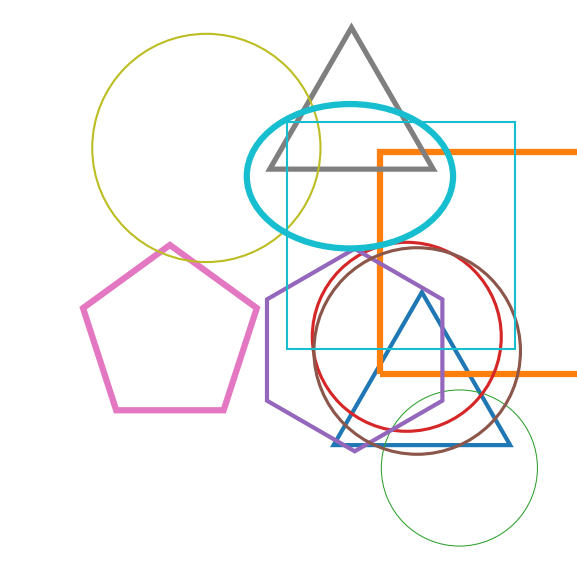[{"shape": "triangle", "thickness": 2, "radius": 0.88, "center": [0.731, 0.317]}, {"shape": "square", "thickness": 3, "radius": 0.96, "center": [0.851, 0.544]}, {"shape": "circle", "thickness": 0.5, "radius": 0.68, "center": [0.795, 0.189]}, {"shape": "circle", "thickness": 1.5, "radius": 0.82, "center": [0.704, 0.416]}, {"shape": "hexagon", "thickness": 2, "radius": 0.88, "center": [0.614, 0.393]}, {"shape": "circle", "thickness": 1.5, "radius": 0.89, "center": [0.722, 0.391]}, {"shape": "pentagon", "thickness": 3, "radius": 0.79, "center": [0.294, 0.417]}, {"shape": "triangle", "thickness": 2.5, "radius": 0.82, "center": [0.609, 0.788]}, {"shape": "circle", "thickness": 1, "radius": 0.99, "center": [0.357, 0.743]}, {"shape": "square", "thickness": 1, "radius": 0.98, "center": [0.694, 0.592]}, {"shape": "oval", "thickness": 3, "radius": 0.89, "center": [0.606, 0.694]}]